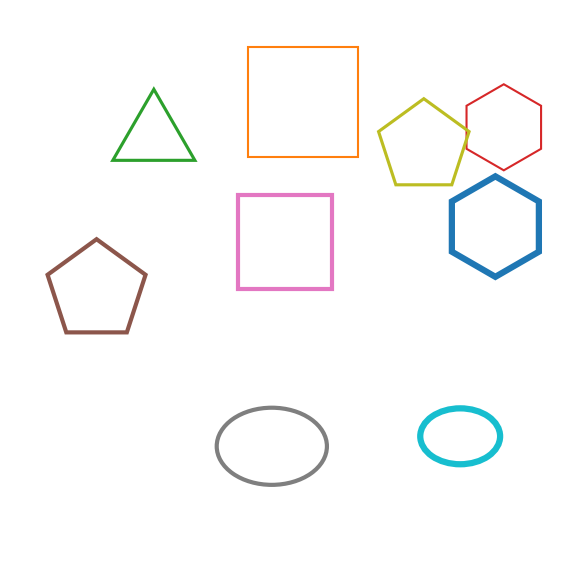[{"shape": "hexagon", "thickness": 3, "radius": 0.44, "center": [0.858, 0.607]}, {"shape": "square", "thickness": 1, "radius": 0.48, "center": [0.525, 0.823]}, {"shape": "triangle", "thickness": 1.5, "radius": 0.41, "center": [0.266, 0.763]}, {"shape": "hexagon", "thickness": 1, "radius": 0.37, "center": [0.872, 0.779]}, {"shape": "pentagon", "thickness": 2, "radius": 0.45, "center": [0.167, 0.496]}, {"shape": "square", "thickness": 2, "radius": 0.41, "center": [0.494, 0.581]}, {"shape": "oval", "thickness": 2, "radius": 0.48, "center": [0.471, 0.226]}, {"shape": "pentagon", "thickness": 1.5, "radius": 0.41, "center": [0.734, 0.746]}, {"shape": "oval", "thickness": 3, "radius": 0.35, "center": [0.797, 0.244]}]